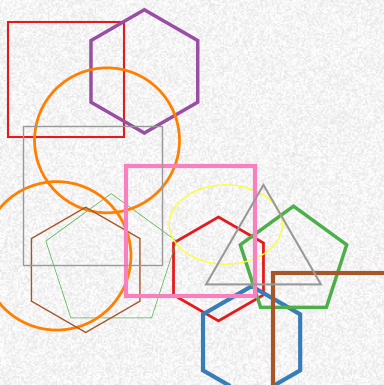[{"shape": "square", "thickness": 1.5, "radius": 0.75, "center": [0.172, 0.794]}, {"shape": "hexagon", "thickness": 2, "radius": 0.67, "center": [0.568, 0.301]}, {"shape": "hexagon", "thickness": 3, "radius": 0.73, "center": [0.654, 0.111]}, {"shape": "pentagon", "thickness": 0.5, "radius": 0.89, "center": [0.289, 0.319]}, {"shape": "pentagon", "thickness": 2.5, "radius": 0.73, "center": [0.762, 0.319]}, {"shape": "hexagon", "thickness": 2.5, "radius": 0.8, "center": [0.375, 0.815]}, {"shape": "circle", "thickness": 2, "radius": 0.94, "center": [0.278, 0.635]}, {"shape": "circle", "thickness": 2, "radius": 0.96, "center": [0.147, 0.335]}, {"shape": "oval", "thickness": 1, "radius": 0.73, "center": [0.586, 0.417]}, {"shape": "hexagon", "thickness": 1, "radius": 0.81, "center": [0.223, 0.299]}, {"shape": "square", "thickness": 3, "radius": 0.92, "center": [0.892, 0.106]}, {"shape": "square", "thickness": 3, "radius": 0.84, "center": [0.495, 0.4]}, {"shape": "square", "thickness": 1, "radius": 0.9, "center": [0.24, 0.493]}, {"shape": "triangle", "thickness": 1.5, "radius": 0.86, "center": [0.684, 0.347]}]